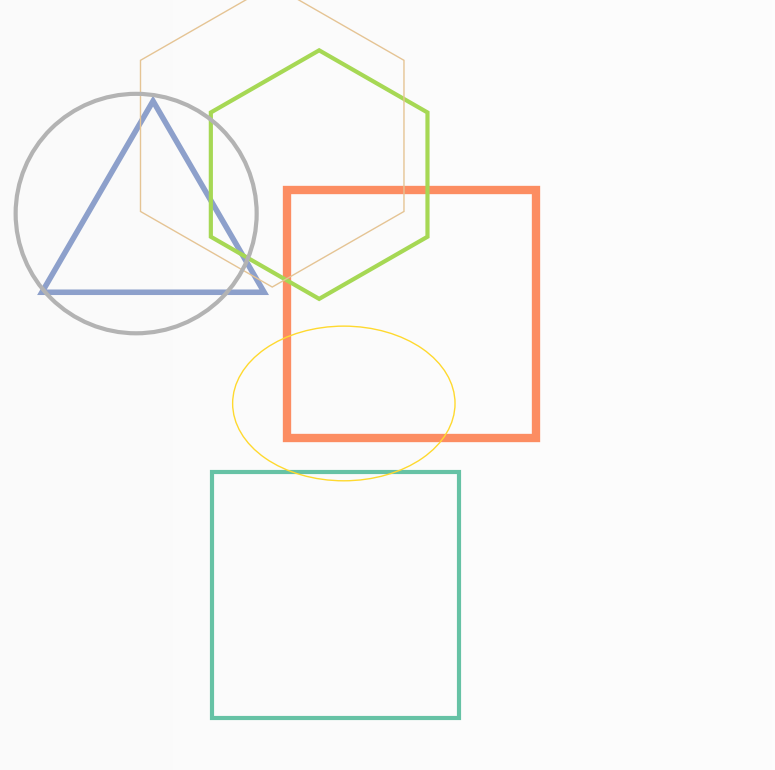[{"shape": "square", "thickness": 1.5, "radius": 0.8, "center": [0.433, 0.227]}, {"shape": "square", "thickness": 3, "radius": 0.8, "center": [0.531, 0.592]}, {"shape": "triangle", "thickness": 2, "radius": 0.83, "center": [0.197, 0.703]}, {"shape": "hexagon", "thickness": 1.5, "radius": 0.81, "center": [0.412, 0.773]}, {"shape": "oval", "thickness": 0.5, "radius": 0.72, "center": [0.444, 0.476]}, {"shape": "hexagon", "thickness": 0.5, "radius": 0.98, "center": [0.351, 0.824]}, {"shape": "circle", "thickness": 1.5, "radius": 0.78, "center": [0.176, 0.723]}]